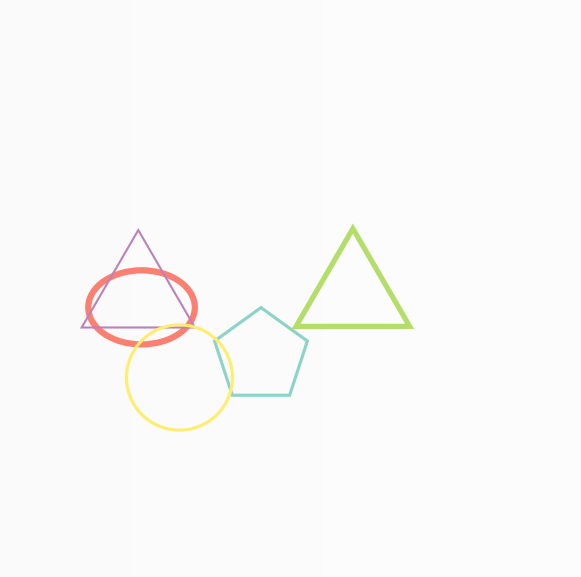[{"shape": "pentagon", "thickness": 1.5, "radius": 0.42, "center": [0.449, 0.383]}, {"shape": "oval", "thickness": 3, "radius": 0.46, "center": [0.244, 0.467]}, {"shape": "triangle", "thickness": 2.5, "radius": 0.56, "center": [0.607, 0.49]}, {"shape": "triangle", "thickness": 1, "radius": 0.56, "center": [0.238, 0.488]}, {"shape": "circle", "thickness": 1.5, "radius": 0.46, "center": [0.309, 0.345]}]